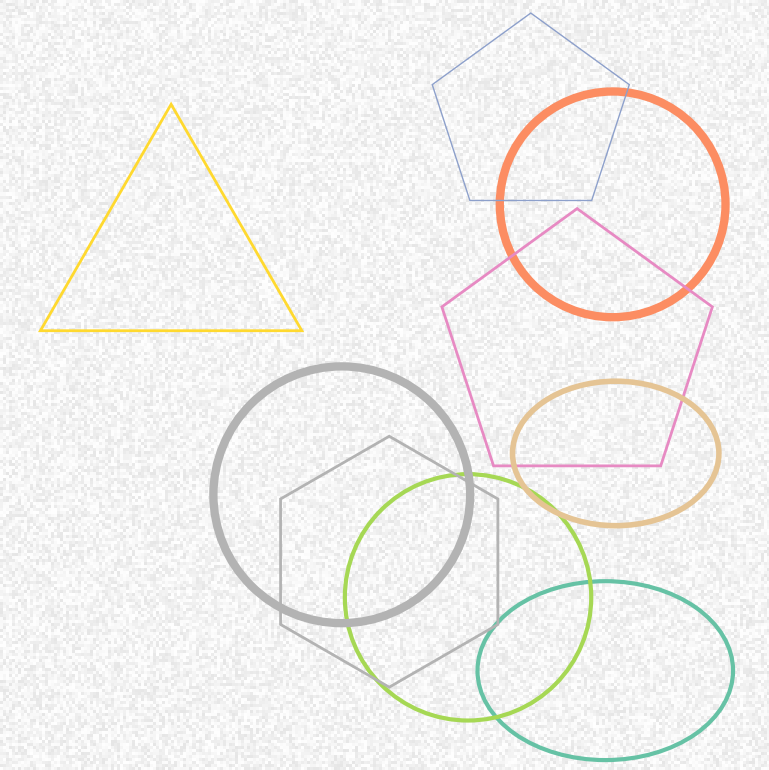[{"shape": "oval", "thickness": 1.5, "radius": 0.83, "center": [0.786, 0.129]}, {"shape": "circle", "thickness": 3, "radius": 0.73, "center": [0.796, 0.735]}, {"shape": "pentagon", "thickness": 0.5, "radius": 0.67, "center": [0.689, 0.848]}, {"shape": "pentagon", "thickness": 1, "radius": 0.92, "center": [0.75, 0.544]}, {"shape": "circle", "thickness": 1.5, "radius": 0.8, "center": [0.608, 0.224]}, {"shape": "triangle", "thickness": 1, "radius": 0.98, "center": [0.222, 0.669]}, {"shape": "oval", "thickness": 2, "radius": 0.67, "center": [0.8, 0.411]}, {"shape": "circle", "thickness": 3, "radius": 0.83, "center": [0.444, 0.357]}, {"shape": "hexagon", "thickness": 1, "radius": 0.81, "center": [0.505, 0.27]}]